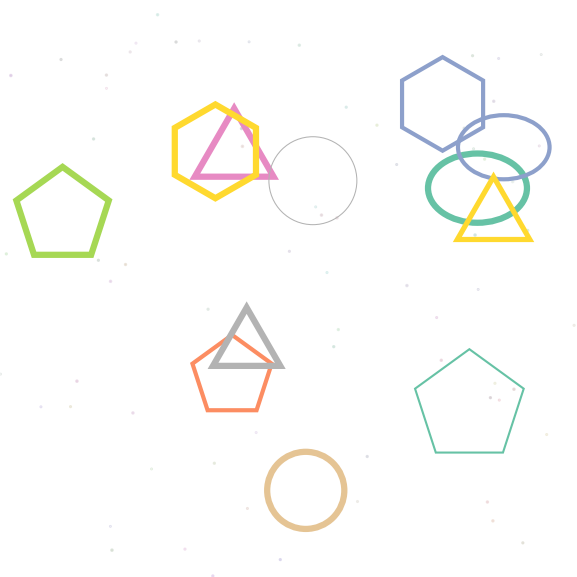[{"shape": "oval", "thickness": 3, "radius": 0.43, "center": [0.827, 0.673]}, {"shape": "pentagon", "thickness": 1, "radius": 0.49, "center": [0.813, 0.296]}, {"shape": "pentagon", "thickness": 2, "radius": 0.36, "center": [0.402, 0.347]}, {"shape": "hexagon", "thickness": 2, "radius": 0.41, "center": [0.766, 0.819]}, {"shape": "oval", "thickness": 2, "radius": 0.4, "center": [0.872, 0.744]}, {"shape": "triangle", "thickness": 3, "radius": 0.39, "center": [0.405, 0.733]}, {"shape": "pentagon", "thickness": 3, "radius": 0.42, "center": [0.108, 0.626]}, {"shape": "hexagon", "thickness": 3, "radius": 0.41, "center": [0.373, 0.737]}, {"shape": "triangle", "thickness": 2.5, "radius": 0.36, "center": [0.855, 0.621]}, {"shape": "circle", "thickness": 3, "radius": 0.33, "center": [0.529, 0.15]}, {"shape": "triangle", "thickness": 3, "radius": 0.34, "center": [0.427, 0.399]}, {"shape": "circle", "thickness": 0.5, "radius": 0.38, "center": [0.542, 0.686]}]